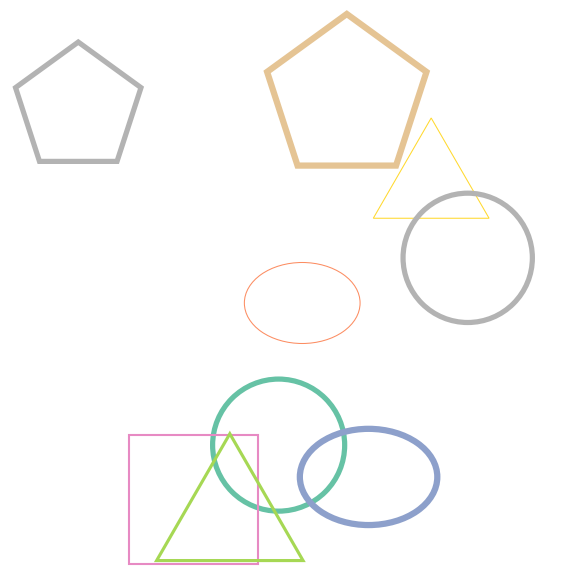[{"shape": "circle", "thickness": 2.5, "radius": 0.57, "center": [0.482, 0.228]}, {"shape": "oval", "thickness": 0.5, "radius": 0.5, "center": [0.523, 0.474]}, {"shape": "oval", "thickness": 3, "radius": 0.6, "center": [0.638, 0.173]}, {"shape": "square", "thickness": 1, "radius": 0.56, "center": [0.335, 0.135]}, {"shape": "triangle", "thickness": 1.5, "radius": 0.73, "center": [0.398, 0.102]}, {"shape": "triangle", "thickness": 0.5, "radius": 0.58, "center": [0.747, 0.679]}, {"shape": "pentagon", "thickness": 3, "radius": 0.73, "center": [0.601, 0.83]}, {"shape": "pentagon", "thickness": 2.5, "radius": 0.57, "center": [0.136, 0.812]}, {"shape": "circle", "thickness": 2.5, "radius": 0.56, "center": [0.81, 0.553]}]